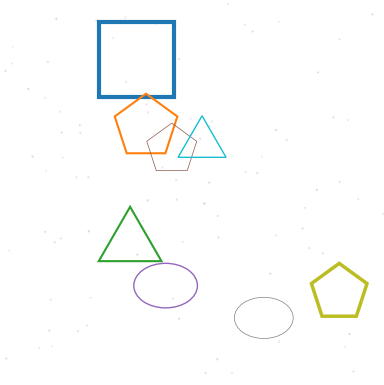[{"shape": "square", "thickness": 3, "radius": 0.49, "center": [0.355, 0.844]}, {"shape": "pentagon", "thickness": 1.5, "radius": 0.43, "center": [0.379, 0.671]}, {"shape": "triangle", "thickness": 1.5, "radius": 0.47, "center": [0.338, 0.369]}, {"shape": "oval", "thickness": 1, "radius": 0.41, "center": [0.43, 0.258]}, {"shape": "pentagon", "thickness": 0.5, "radius": 0.34, "center": [0.446, 0.612]}, {"shape": "oval", "thickness": 0.5, "radius": 0.38, "center": [0.685, 0.174]}, {"shape": "pentagon", "thickness": 2.5, "radius": 0.38, "center": [0.881, 0.24]}, {"shape": "triangle", "thickness": 1, "radius": 0.36, "center": [0.525, 0.627]}]